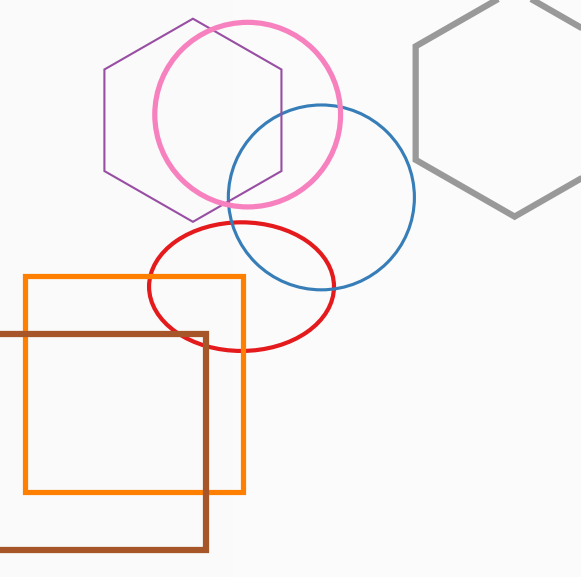[{"shape": "oval", "thickness": 2, "radius": 0.8, "center": [0.416, 0.503]}, {"shape": "circle", "thickness": 1.5, "radius": 0.8, "center": [0.553, 0.657]}, {"shape": "hexagon", "thickness": 1, "radius": 0.88, "center": [0.332, 0.791]}, {"shape": "square", "thickness": 2.5, "radius": 0.94, "center": [0.23, 0.334]}, {"shape": "square", "thickness": 3, "radius": 0.93, "center": [0.167, 0.234]}, {"shape": "circle", "thickness": 2.5, "radius": 0.8, "center": [0.426, 0.801]}, {"shape": "hexagon", "thickness": 3, "radius": 0.98, "center": [0.885, 0.821]}]